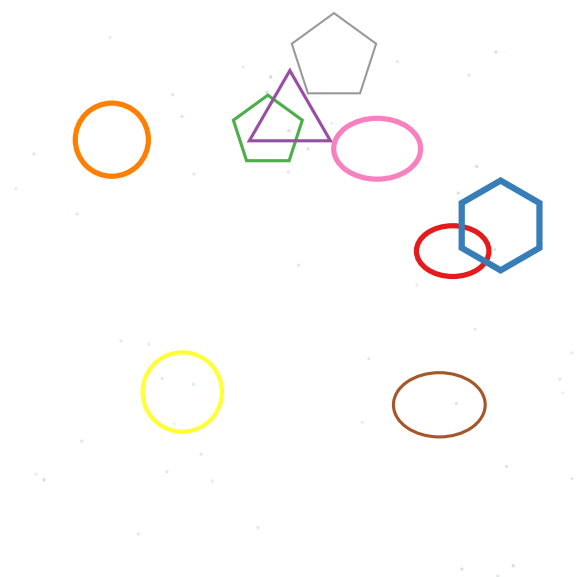[{"shape": "oval", "thickness": 2.5, "radius": 0.31, "center": [0.784, 0.564]}, {"shape": "hexagon", "thickness": 3, "radius": 0.39, "center": [0.867, 0.609]}, {"shape": "pentagon", "thickness": 1.5, "radius": 0.31, "center": [0.464, 0.772]}, {"shape": "triangle", "thickness": 1.5, "radius": 0.41, "center": [0.502, 0.796]}, {"shape": "circle", "thickness": 2.5, "radius": 0.32, "center": [0.194, 0.757]}, {"shape": "circle", "thickness": 2, "radius": 0.34, "center": [0.316, 0.32]}, {"shape": "oval", "thickness": 1.5, "radius": 0.4, "center": [0.761, 0.298]}, {"shape": "oval", "thickness": 2.5, "radius": 0.38, "center": [0.653, 0.742]}, {"shape": "pentagon", "thickness": 1, "radius": 0.38, "center": [0.578, 0.9]}]